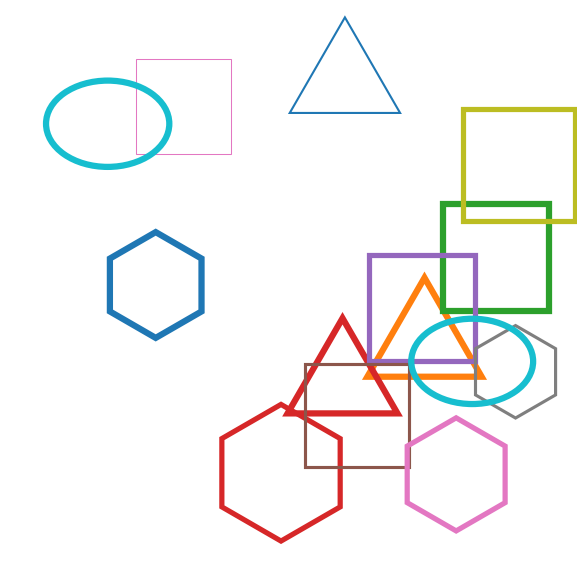[{"shape": "hexagon", "thickness": 3, "radius": 0.46, "center": [0.27, 0.506]}, {"shape": "triangle", "thickness": 1, "radius": 0.55, "center": [0.597, 0.859]}, {"shape": "triangle", "thickness": 3, "radius": 0.57, "center": [0.735, 0.404]}, {"shape": "square", "thickness": 3, "radius": 0.46, "center": [0.859, 0.553]}, {"shape": "triangle", "thickness": 3, "radius": 0.55, "center": [0.593, 0.338]}, {"shape": "hexagon", "thickness": 2.5, "radius": 0.59, "center": [0.487, 0.181]}, {"shape": "square", "thickness": 2.5, "radius": 0.46, "center": [0.731, 0.465]}, {"shape": "square", "thickness": 1.5, "radius": 0.45, "center": [0.618, 0.28]}, {"shape": "hexagon", "thickness": 2.5, "radius": 0.49, "center": [0.79, 0.178]}, {"shape": "square", "thickness": 0.5, "radius": 0.41, "center": [0.318, 0.815]}, {"shape": "hexagon", "thickness": 1.5, "radius": 0.4, "center": [0.893, 0.355]}, {"shape": "square", "thickness": 2.5, "radius": 0.48, "center": [0.899, 0.714]}, {"shape": "oval", "thickness": 3, "radius": 0.53, "center": [0.818, 0.373]}, {"shape": "oval", "thickness": 3, "radius": 0.53, "center": [0.186, 0.785]}]